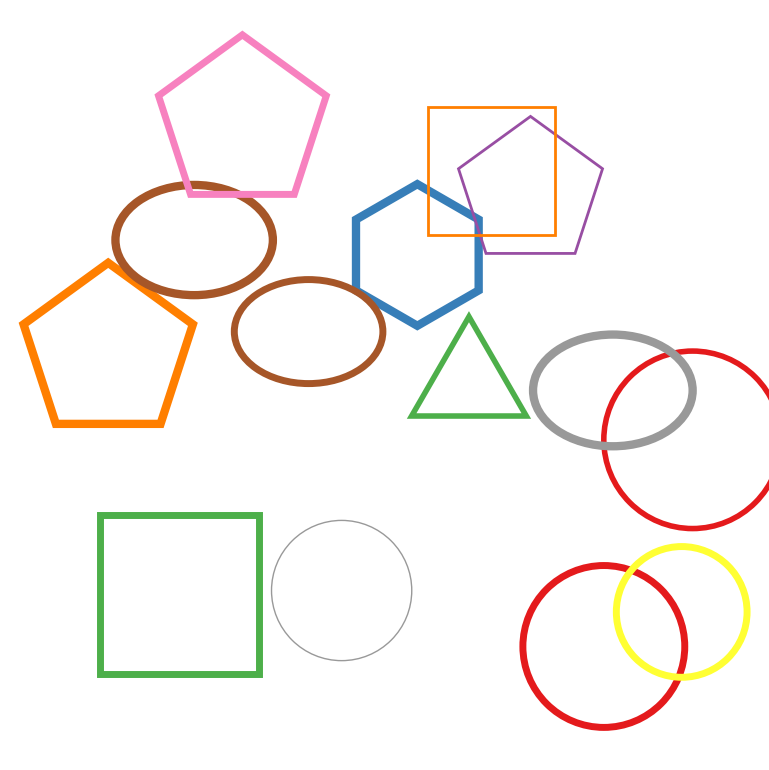[{"shape": "circle", "thickness": 2, "radius": 0.58, "center": [0.899, 0.429]}, {"shape": "circle", "thickness": 2.5, "radius": 0.53, "center": [0.784, 0.16]}, {"shape": "hexagon", "thickness": 3, "radius": 0.46, "center": [0.542, 0.669]}, {"shape": "square", "thickness": 2.5, "radius": 0.52, "center": [0.233, 0.228]}, {"shape": "triangle", "thickness": 2, "radius": 0.43, "center": [0.609, 0.503]}, {"shape": "pentagon", "thickness": 1, "radius": 0.49, "center": [0.689, 0.75]}, {"shape": "pentagon", "thickness": 3, "radius": 0.58, "center": [0.141, 0.543]}, {"shape": "square", "thickness": 1, "radius": 0.41, "center": [0.638, 0.778]}, {"shape": "circle", "thickness": 2.5, "radius": 0.42, "center": [0.885, 0.205]}, {"shape": "oval", "thickness": 3, "radius": 0.51, "center": [0.252, 0.688]}, {"shape": "oval", "thickness": 2.5, "radius": 0.48, "center": [0.401, 0.569]}, {"shape": "pentagon", "thickness": 2.5, "radius": 0.57, "center": [0.315, 0.84]}, {"shape": "oval", "thickness": 3, "radius": 0.52, "center": [0.796, 0.493]}, {"shape": "circle", "thickness": 0.5, "radius": 0.46, "center": [0.444, 0.233]}]